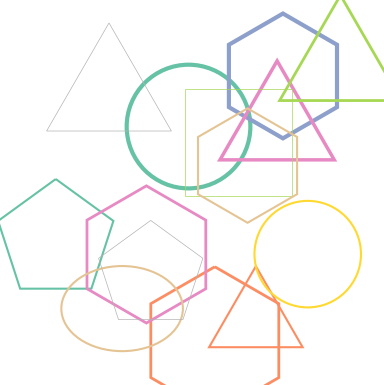[{"shape": "pentagon", "thickness": 1.5, "radius": 0.79, "center": [0.145, 0.378]}, {"shape": "circle", "thickness": 3, "radius": 0.8, "center": [0.49, 0.671]}, {"shape": "triangle", "thickness": 1.5, "radius": 0.7, "center": [0.665, 0.168]}, {"shape": "hexagon", "thickness": 2, "radius": 0.96, "center": [0.558, 0.115]}, {"shape": "hexagon", "thickness": 3, "radius": 0.81, "center": [0.735, 0.803]}, {"shape": "triangle", "thickness": 2.5, "radius": 0.86, "center": [0.72, 0.67]}, {"shape": "hexagon", "thickness": 2, "radius": 0.89, "center": [0.38, 0.339]}, {"shape": "square", "thickness": 0.5, "radius": 0.69, "center": [0.619, 0.63]}, {"shape": "triangle", "thickness": 2, "radius": 0.91, "center": [0.884, 0.83]}, {"shape": "circle", "thickness": 1.5, "radius": 0.69, "center": [0.799, 0.34]}, {"shape": "oval", "thickness": 1.5, "radius": 0.79, "center": [0.317, 0.198]}, {"shape": "hexagon", "thickness": 1.5, "radius": 0.74, "center": [0.643, 0.57]}, {"shape": "triangle", "thickness": 0.5, "radius": 0.94, "center": [0.283, 0.753]}, {"shape": "pentagon", "thickness": 0.5, "radius": 0.71, "center": [0.391, 0.285]}]